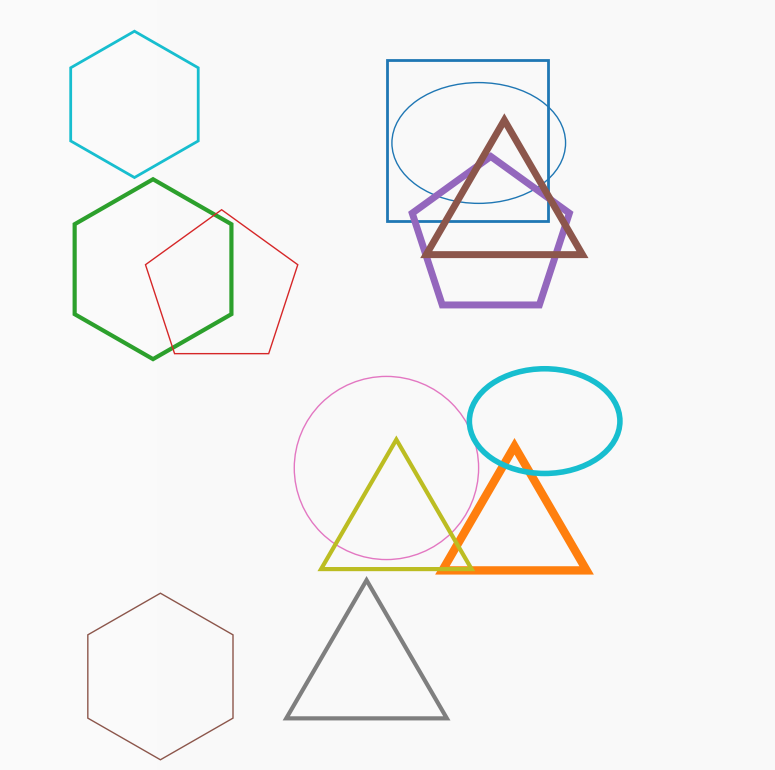[{"shape": "oval", "thickness": 0.5, "radius": 0.56, "center": [0.618, 0.814]}, {"shape": "square", "thickness": 1, "radius": 0.52, "center": [0.603, 0.818]}, {"shape": "triangle", "thickness": 3, "radius": 0.54, "center": [0.664, 0.313]}, {"shape": "hexagon", "thickness": 1.5, "radius": 0.58, "center": [0.197, 0.65]}, {"shape": "pentagon", "thickness": 0.5, "radius": 0.52, "center": [0.286, 0.624]}, {"shape": "pentagon", "thickness": 2.5, "radius": 0.53, "center": [0.633, 0.69]}, {"shape": "hexagon", "thickness": 0.5, "radius": 0.54, "center": [0.207, 0.121]}, {"shape": "triangle", "thickness": 2.5, "radius": 0.58, "center": [0.651, 0.727]}, {"shape": "circle", "thickness": 0.5, "radius": 0.59, "center": [0.499, 0.392]}, {"shape": "triangle", "thickness": 1.5, "radius": 0.6, "center": [0.473, 0.127]}, {"shape": "triangle", "thickness": 1.5, "radius": 0.56, "center": [0.511, 0.317]}, {"shape": "oval", "thickness": 2, "radius": 0.49, "center": [0.703, 0.453]}, {"shape": "hexagon", "thickness": 1, "radius": 0.48, "center": [0.173, 0.864]}]